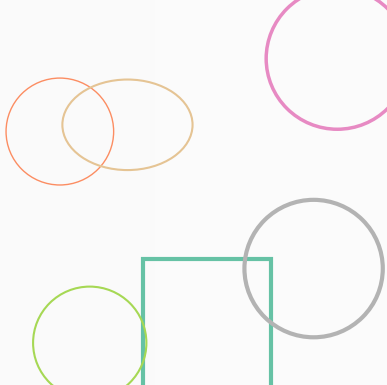[{"shape": "square", "thickness": 3, "radius": 0.83, "center": [0.535, 0.161]}, {"shape": "circle", "thickness": 1, "radius": 0.69, "center": [0.154, 0.658]}, {"shape": "circle", "thickness": 2.5, "radius": 0.92, "center": [0.87, 0.848]}, {"shape": "circle", "thickness": 1.5, "radius": 0.73, "center": [0.232, 0.109]}, {"shape": "oval", "thickness": 1.5, "radius": 0.84, "center": [0.329, 0.676]}, {"shape": "circle", "thickness": 3, "radius": 0.89, "center": [0.809, 0.302]}]